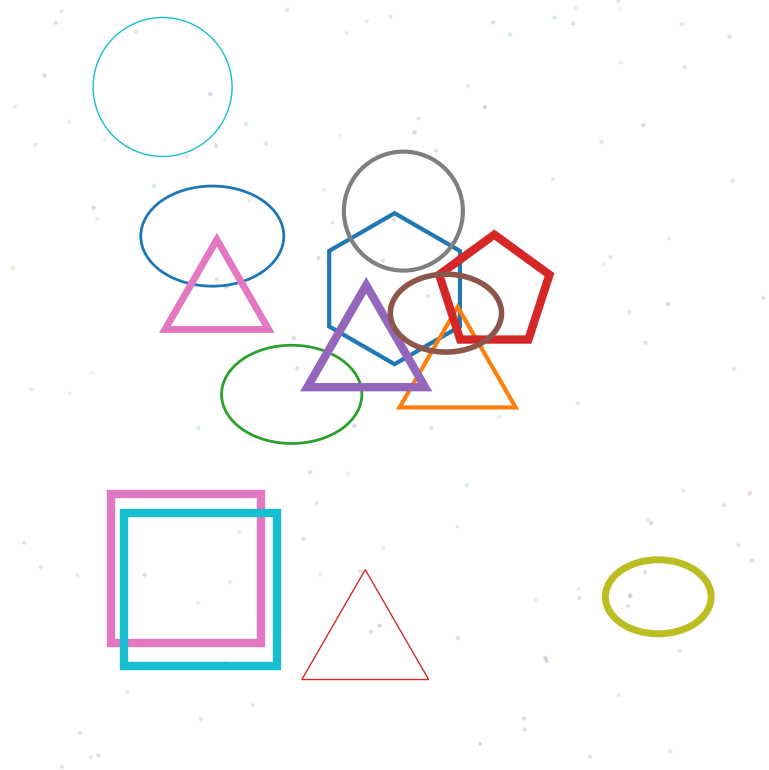[{"shape": "hexagon", "thickness": 1.5, "radius": 0.49, "center": [0.512, 0.625]}, {"shape": "oval", "thickness": 1, "radius": 0.46, "center": [0.276, 0.693]}, {"shape": "triangle", "thickness": 1.5, "radius": 0.44, "center": [0.594, 0.514]}, {"shape": "oval", "thickness": 1, "radius": 0.46, "center": [0.379, 0.488]}, {"shape": "pentagon", "thickness": 3, "radius": 0.38, "center": [0.642, 0.62]}, {"shape": "triangle", "thickness": 0.5, "radius": 0.48, "center": [0.474, 0.165]}, {"shape": "triangle", "thickness": 3, "radius": 0.44, "center": [0.476, 0.541]}, {"shape": "oval", "thickness": 2, "radius": 0.36, "center": [0.579, 0.593]}, {"shape": "square", "thickness": 3, "radius": 0.49, "center": [0.242, 0.262]}, {"shape": "triangle", "thickness": 2.5, "radius": 0.39, "center": [0.282, 0.611]}, {"shape": "circle", "thickness": 1.5, "radius": 0.39, "center": [0.524, 0.726]}, {"shape": "oval", "thickness": 2.5, "radius": 0.34, "center": [0.855, 0.225]}, {"shape": "circle", "thickness": 0.5, "radius": 0.45, "center": [0.211, 0.887]}, {"shape": "square", "thickness": 3, "radius": 0.49, "center": [0.261, 0.234]}]